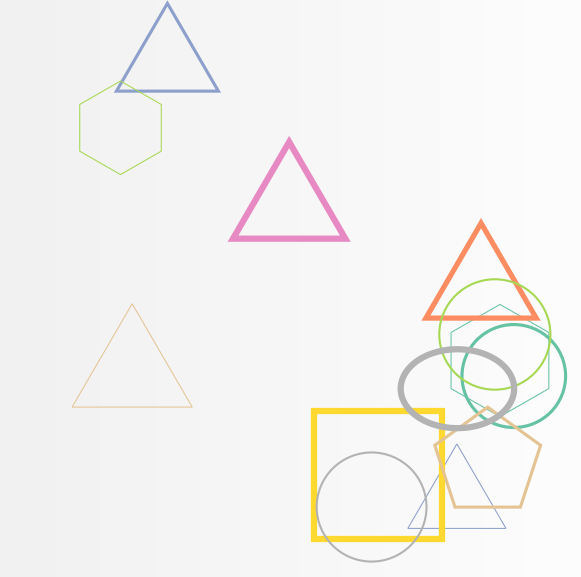[{"shape": "circle", "thickness": 1.5, "radius": 0.45, "center": [0.884, 0.348]}, {"shape": "hexagon", "thickness": 0.5, "radius": 0.49, "center": [0.86, 0.375]}, {"shape": "triangle", "thickness": 2.5, "radius": 0.55, "center": [0.828, 0.503]}, {"shape": "triangle", "thickness": 0.5, "radius": 0.49, "center": [0.786, 0.133]}, {"shape": "triangle", "thickness": 1.5, "radius": 0.51, "center": [0.288, 0.892]}, {"shape": "triangle", "thickness": 3, "radius": 0.56, "center": [0.498, 0.642]}, {"shape": "circle", "thickness": 1, "radius": 0.48, "center": [0.851, 0.42]}, {"shape": "hexagon", "thickness": 0.5, "radius": 0.4, "center": [0.207, 0.778]}, {"shape": "square", "thickness": 3, "radius": 0.55, "center": [0.65, 0.177]}, {"shape": "pentagon", "thickness": 1.5, "radius": 0.48, "center": [0.839, 0.198]}, {"shape": "triangle", "thickness": 0.5, "radius": 0.6, "center": [0.227, 0.354]}, {"shape": "oval", "thickness": 3, "radius": 0.49, "center": [0.787, 0.326]}, {"shape": "circle", "thickness": 1, "radius": 0.47, "center": [0.639, 0.121]}]